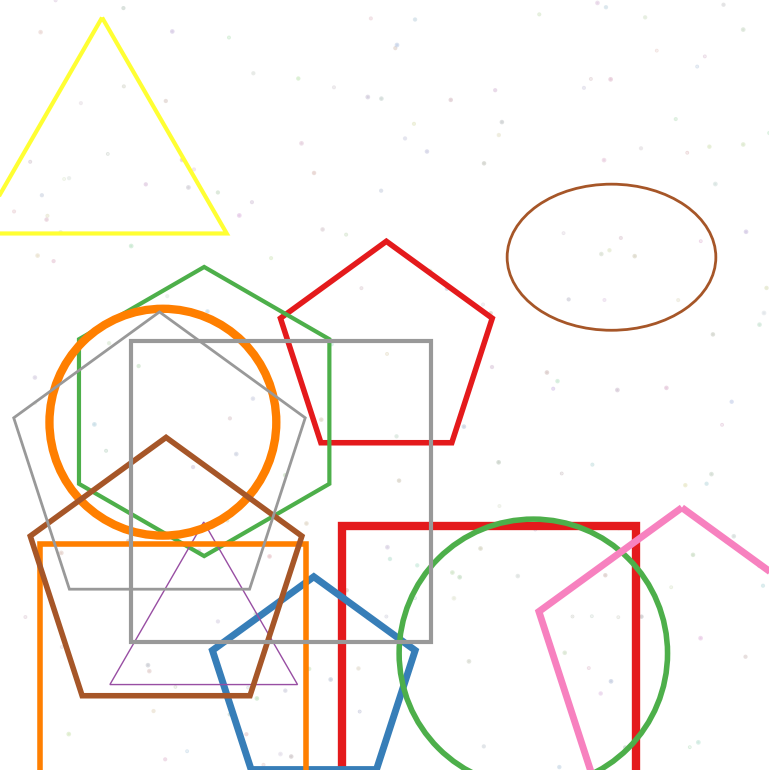[{"shape": "pentagon", "thickness": 2, "radius": 0.72, "center": [0.502, 0.542]}, {"shape": "square", "thickness": 3, "radius": 0.95, "center": [0.635, 0.126]}, {"shape": "pentagon", "thickness": 2.5, "radius": 0.69, "center": [0.408, 0.113]}, {"shape": "circle", "thickness": 2, "radius": 0.87, "center": [0.693, 0.152]}, {"shape": "hexagon", "thickness": 1.5, "radius": 0.94, "center": [0.265, 0.466]}, {"shape": "triangle", "thickness": 0.5, "radius": 0.7, "center": [0.265, 0.181]}, {"shape": "circle", "thickness": 3, "radius": 0.74, "center": [0.212, 0.452]}, {"shape": "square", "thickness": 2, "radius": 0.87, "center": [0.225, 0.12]}, {"shape": "triangle", "thickness": 1.5, "radius": 0.93, "center": [0.133, 0.79]}, {"shape": "pentagon", "thickness": 2, "radius": 0.93, "center": [0.216, 0.246]}, {"shape": "oval", "thickness": 1, "radius": 0.68, "center": [0.794, 0.666]}, {"shape": "pentagon", "thickness": 2.5, "radius": 0.98, "center": [0.886, 0.145]}, {"shape": "pentagon", "thickness": 1, "radius": 1.0, "center": [0.207, 0.396]}, {"shape": "square", "thickness": 1.5, "radius": 0.97, "center": [0.365, 0.362]}]